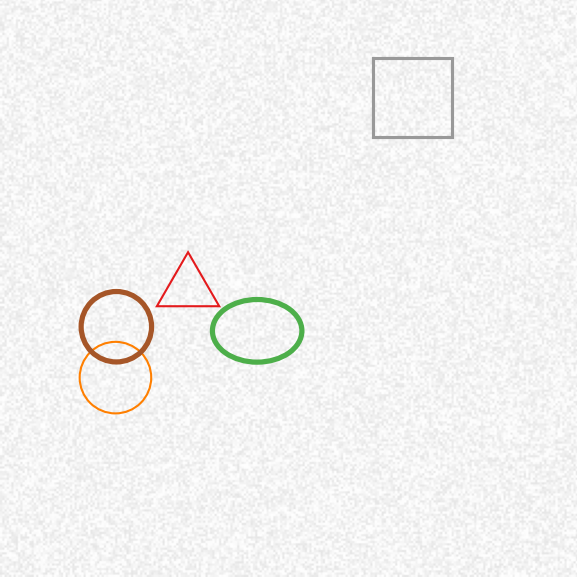[{"shape": "triangle", "thickness": 1, "radius": 0.31, "center": [0.326, 0.5]}, {"shape": "oval", "thickness": 2.5, "radius": 0.39, "center": [0.445, 0.426]}, {"shape": "circle", "thickness": 1, "radius": 0.31, "center": [0.2, 0.345]}, {"shape": "circle", "thickness": 2.5, "radius": 0.3, "center": [0.201, 0.433]}, {"shape": "square", "thickness": 1.5, "radius": 0.34, "center": [0.714, 0.831]}]